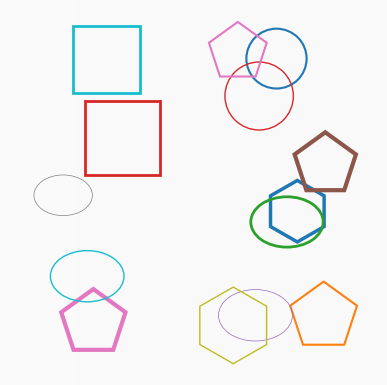[{"shape": "hexagon", "thickness": 2.5, "radius": 0.4, "center": [0.767, 0.451]}, {"shape": "circle", "thickness": 1.5, "radius": 0.39, "center": [0.714, 0.848]}, {"shape": "pentagon", "thickness": 1.5, "radius": 0.45, "center": [0.835, 0.178]}, {"shape": "oval", "thickness": 2, "radius": 0.47, "center": [0.741, 0.423]}, {"shape": "circle", "thickness": 1, "radius": 0.44, "center": [0.669, 0.751]}, {"shape": "square", "thickness": 2, "radius": 0.48, "center": [0.316, 0.641]}, {"shape": "oval", "thickness": 0.5, "radius": 0.48, "center": [0.659, 0.181]}, {"shape": "pentagon", "thickness": 3, "radius": 0.42, "center": [0.839, 0.573]}, {"shape": "pentagon", "thickness": 3, "radius": 0.44, "center": [0.241, 0.162]}, {"shape": "pentagon", "thickness": 1.5, "radius": 0.39, "center": [0.614, 0.865]}, {"shape": "oval", "thickness": 0.5, "radius": 0.38, "center": [0.163, 0.493]}, {"shape": "hexagon", "thickness": 1, "radius": 0.5, "center": [0.602, 0.155]}, {"shape": "square", "thickness": 2, "radius": 0.44, "center": [0.274, 0.844]}, {"shape": "oval", "thickness": 1, "radius": 0.47, "center": [0.225, 0.283]}]